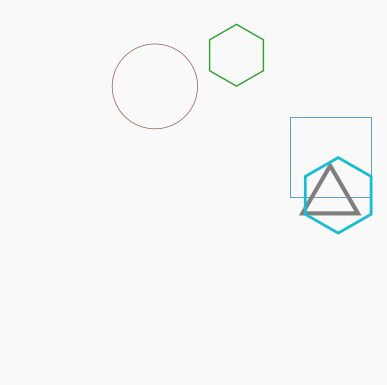[{"shape": "square", "thickness": 0.5, "radius": 0.52, "center": [0.853, 0.593]}, {"shape": "hexagon", "thickness": 1, "radius": 0.4, "center": [0.61, 0.856]}, {"shape": "circle", "thickness": 0.5, "radius": 0.55, "center": [0.4, 0.776]}, {"shape": "triangle", "thickness": 3, "radius": 0.41, "center": [0.852, 0.487]}, {"shape": "hexagon", "thickness": 2, "radius": 0.49, "center": [0.873, 0.493]}]